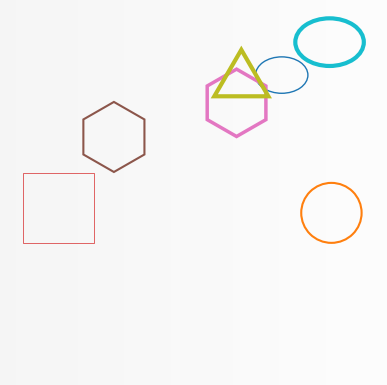[{"shape": "oval", "thickness": 1, "radius": 0.34, "center": [0.727, 0.805]}, {"shape": "circle", "thickness": 1.5, "radius": 0.39, "center": [0.855, 0.447]}, {"shape": "square", "thickness": 0.5, "radius": 0.46, "center": [0.15, 0.46]}, {"shape": "hexagon", "thickness": 1.5, "radius": 0.45, "center": [0.294, 0.644]}, {"shape": "hexagon", "thickness": 2.5, "radius": 0.44, "center": [0.61, 0.733]}, {"shape": "triangle", "thickness": 3, "radius": 0.4, "center": [0.623, 0.79]}, {"shape": "oval", "thickness": 3, "radius": 0.44, "center": [0.85, 0.891]}]